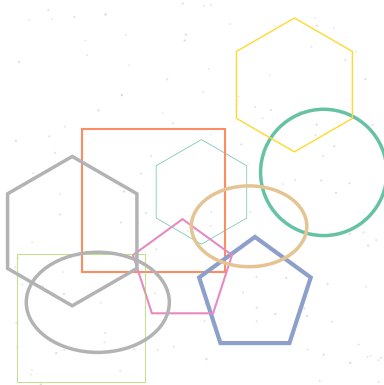[{"shape": "hexagon", "thickness": 0.5, "radius": 0.68, "center": [0.523, 0.502]}, {"shape": "circle", "thickness": 2.5, "radius": 0.82, "center": [0.841, 0.552]}, {"shape": "square", "thickness": 1.5, "radius": 0.93, "center": [0.398, 0.478]}, {"shape": "pentagon", "thickness": 3, "radius": 0.76, "center": [0.662, 0.232]}, {"shape": "pentagon", "thickness": 1.5, "radius": 0.68, "center": [0.474, 0.296]}, {"shape": "square", "thickness": 0.5, "radius": 0.83, "center": [0.21, 0.174]}, {"shape": "hexagon", "thickness": 1, "radius": 0.87, "center": [0.765, 0.779]}, {"shape": "oval", "thickness": 2.5, "radius": 0.75, "center": [0.647, 0.412]}, {"shape": "hexagon", "thickness": 2.5, "radius": 0.97, "center": [0.188, 0.4]}, {"shape": "oval", "thickness": 2.5, "radius": 0.93, "center": [0.254, 0.215]}]